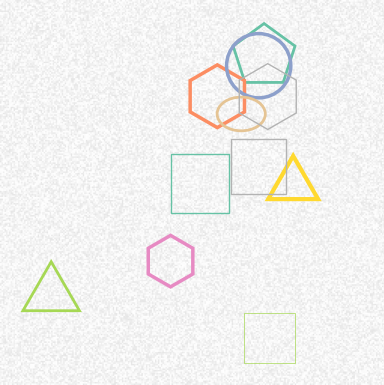[{"shape": "pentagon", "thickness": 2, "radius": 0.42, "center": [0.686, 0.854]}, {"shape": "square", "thickness": 1, "radius": 0.38, "center": [0.52, 0.523]}, {"shape": "hexagon", "thickness": 2.5, "radius": 0.41, "center": [0.564, 0.75]}, {"shape": "circle", "thickness": 2.5, "radius": 0.42, "center": [0.672, 0.829]}, {"shape": "hexagon", "thickness": 2.5, "radius": 0.33, "center": [0.443, 0.322]}, {"shape": "square", "thickness": 0.5, "radius": 0.33, "center": [0.701, 0.122]}, {"shape": "triangle", "thickness": 2, "radius": 0.42, "center": [0.133, 0.235]}, {"shape": "triangle", "thickness": 3, "radius": 0.37, "center": [0.761, 0.52]}, {"shape": "oval", "thickness": 2, "radius": 0.31, "center": [0.627, 0.704]}, {"shape": "hexagon", "thickness": 1, "radius": 0.43, "center": [0.695, 0.749]}, {"shape": "square", "thickness": 1, "radius": 0.36, "center": [0.672, 0.568]}]